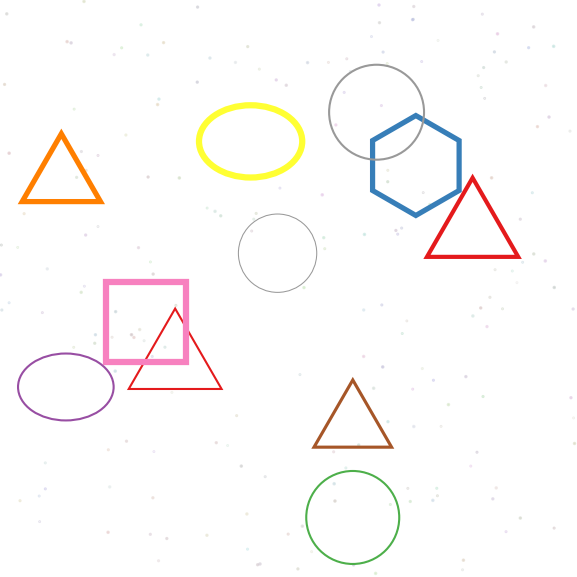[{"shape": "triangle", "thickness": 2, "radius": 0.46, "center": [0.818, 0.6]}, {"shape": "triangle", "thickness": 1, "radius": 0.46, "center": [0.303, 0.372]}, {"shape": "hexagon", "thickness": 2.5, "radius": 0.43, "center": [0.72, 0.713]}, {"shape": "circle", "thickness": 1, "radius": 0.4, "center": [0.611, 0.103]}, {"shape": "oval", "thickness": 1, "radius": 0.41, "center": [0.114, 0.329]}, {"shape": "triangle", "thickness": 2.5, "radius": 0.39, "center": [0.106, 0.689]}, {"shape": "oval", "thickness": 3, "radius": 0.45, "center": [0.434, 0.754]}, {"shape": "triangle", "thickness": 1.5, "radius": 0.39, "center": [0.611, 0.264]}, {"shape": "square", "thickness": 3, "radius": 0.35, "center": [0.252, 0.442]}, {"shape": "circle", "thickness": 1, "radius": 0.41, "center": [0.652, 0.805]}, {"shape": "circle", "thickness": 0.5, "radius": 0.34, "center": [0.481, 0.561]}]